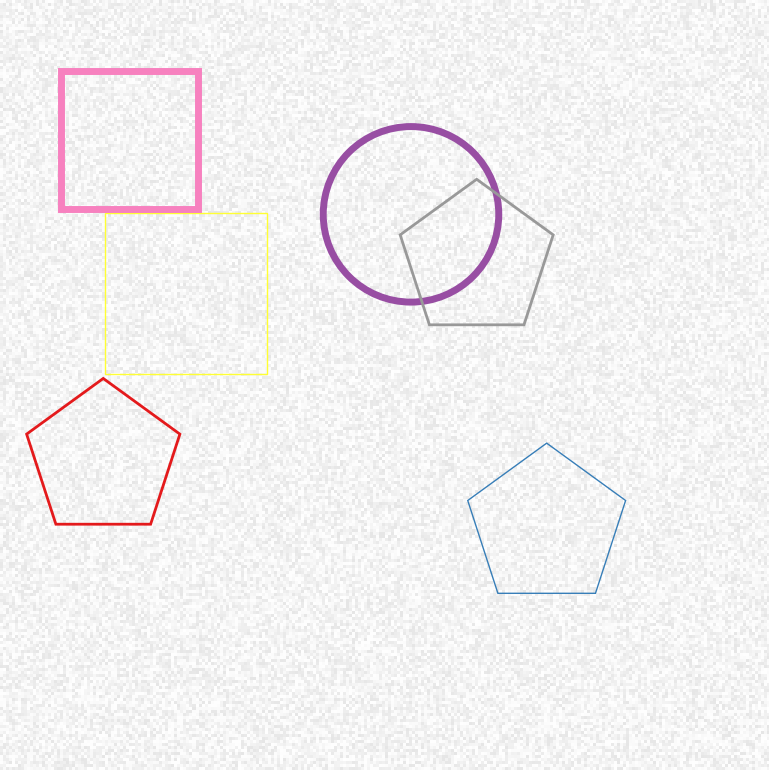[{"shape": "pentagon", "thickness": 1, "radius": 0.52, "center": [0.134, 0.404]}, {"shape": "pentagon", "thickness": 0.5, "radius": 0.54, "center": [0.71, 0.317]}, {"shape": "circle", "thickness": 2.5, "radius": 0.57, "center": [0.534, 0.722]}, {"shape": "square", "thickness": 0.5, "radius": 0.52, "center": [0.241, 0.618]}, {"shape": "square", "thickness": 2.5, "radius": 0.45, "center": [0.168, 0.818]}, {"shape": "pentagon", "thickness": 1, "radius": 0.52, "center": [0.619, 0.663]}]